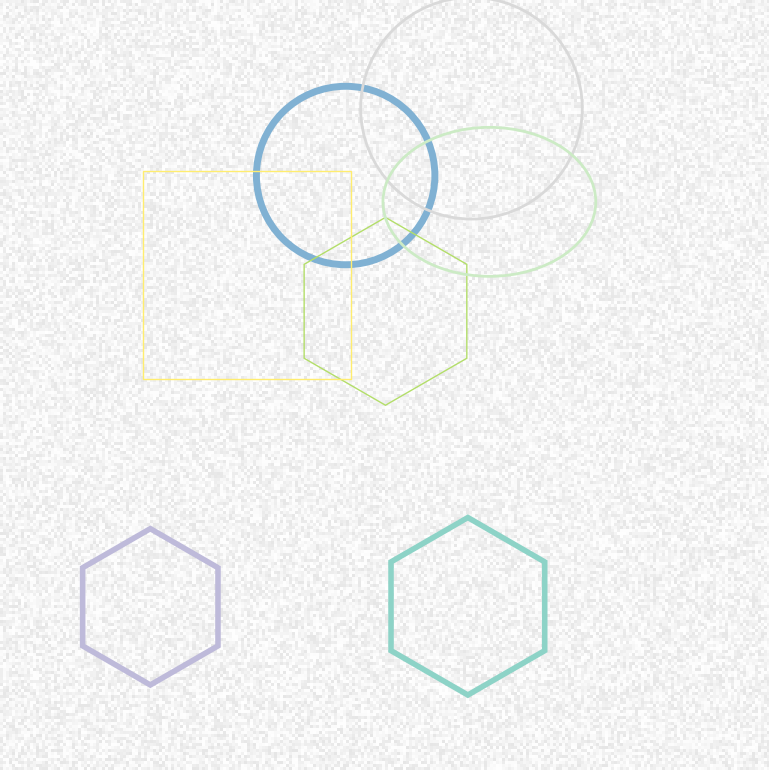[{"shape": "hexagon", "thickness": 2, "radius": 0.58, "center": [0.608, 0.213]}, {"shape": "hexagon", "thickness": 2, "radius": 0.51, "center": [0.195, 0.212]}, {"shape": "circle", "thickness": 2.5, "radius": 0.58, "center": [0.449, 0.772]}, {"shape": "hexagon", "thickness": 0.5, "radius": 0.61, "center": [0.501, 0.596]}, {"shape": "circle", "thickness": 1, "radius": 0.72, "center": [0.612, 0.859]}, {"shape": "oval", "thickness": 1, "radius": 0.69, "center": [0.636, 0.738]}, {"shape": "square", "thickness": 0.5, "radius": 0.67, "center": [0.321, 0.642]}]